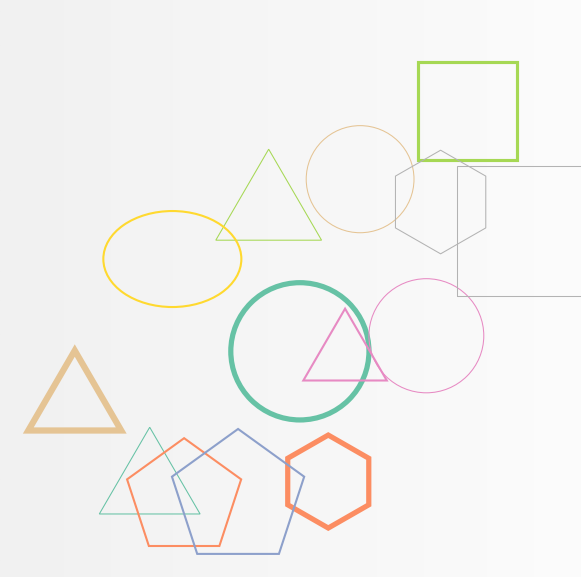[{"shape": "triangle", "thickness": 0.5, "radius": 0.5, "center": [0.258, 0.159]}, {"shape": "circle", "thickness": 2.5, "radius": 0.59, "center": [0.516, 0.391]}, {"shape": "pentagon", "thickness": 1, "radius": 0.52, "center": [0.317, 0.137]}, {"shape": "hexagon", "thickness": 2.5, "radius": 0.4, "center": [0.565, 0.165]}, {"shape": "pentagon", "thickness": 1, "radius": 0.6, "center": [0.41, 0.137]}, {"shape": "circle", "thickness": 0.5, "radius": 0.49, "center": [0.734, 0.418]}, {"shape": "triangle", "thickness": 1, "radius": 0.41, "center": [0.594, 0.382]}, {"shape": "square", "thickness": 1.5, "radius": 0.43, "center": [0.805, 0.807]}, {"shape": "triangle", "thickness": 0.5, "radius": 0.53, "center": [0.462, 0.636]}, {"shape": "oval", "thickness": 1, "radius": 0.59, "center": [0.297, 0.551]}, {"shape": "circle", "thickness": 0.5, "radius": 0.46, "center": [0.62, 0.689]}, {"shape": "triangle", "thickness": 3, "radius": 0.46, "center": [0.129, 0.3]}, {"shape": "square", "thickness": 0.5, "radius": 0.56, "center": [0.899, 0.6]}, {"shape": "hexagon", "thickness": 0.5, "radius": 0.45, "center": [0.758, 0.649]}]